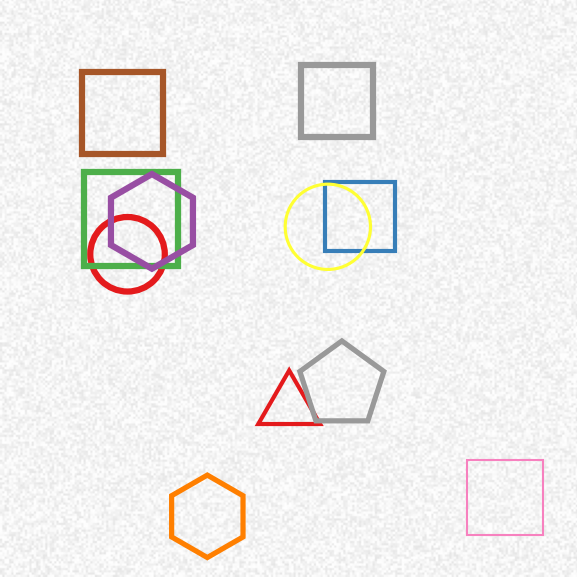[{"shape": "triangle", "thickness": 2, "radius": 0.31, "center": [0.501, 0.296]}, {"shape": "circle", "thickness": 3, "radius": 0.32, "center": [0.221, 0.559]}, {"shape": "square", "thickness": 2, "radius": 0.3, "center": [0.623, 0.625]}, {"shape": "square", "thickness": 3, "radius": 0.41, "center": [0.227, 0.62]}, {"shape": "hexagon", "thickness": 3, "radius": 0.41, "center": [0.263, 0.616]}, {"shape": "hexagon", "thickness": 2.5, "radius": 0.36, "center": [0.359, 0.105]}, {"shape": "circle", "thickness": 1.5, "radius": 0.37, "center": [0.568, 0.606]}, {"shape": "square", "thickness": 3, "radius": 0.35, "center": [0.212, 0.803]}, {"shape": "square", "thickness": 1, "radius": 0.33, "center": [0.875, 0.137]}, {"shape": "pentagon", "thickness": 2.5, "radius": 0.38, "center": [0.592, 0.332]}, {"shape": "square", "thickness": 3, "radius": 0.31, "center": [0.584, 0.824]}]